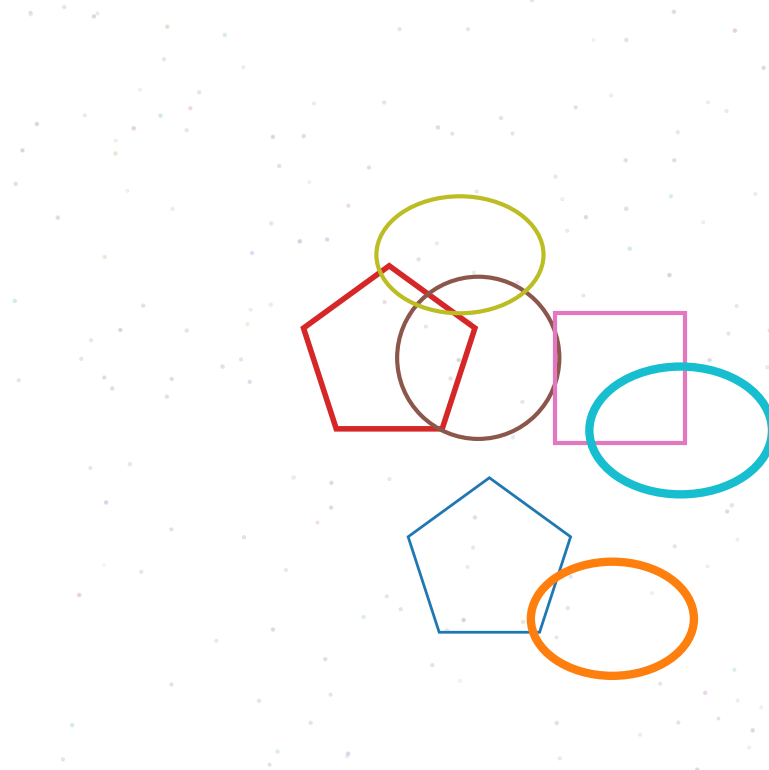[{"shape": "pentagon", "thickness": 1, "radius": 0.55, "center": [0.636, 0.269]}, {"shape": "oval", "thickness": 3, "radius": 0.53, "center": [0.795, 0.196]}, {"shape": "pentagon", "thickness": 2, "radius": 0.59, "center": [0.505, 0.538]}, {"shape": "circle", "thickness": 1.5, "radius": 0.53, "center": [0.621, 0.535]}, {"shape": "square", "thickness": 1.5, "radius": 0.42, "center": [0.805, 0.51]}, {"shape": "oval", "thickness": 1.5, "radius": 0.54, "center": [0.597, 0.669]}, {"shape": "oval", "thickness": 3, "radius": 0.59, "center": [0.884, 0.441]}]